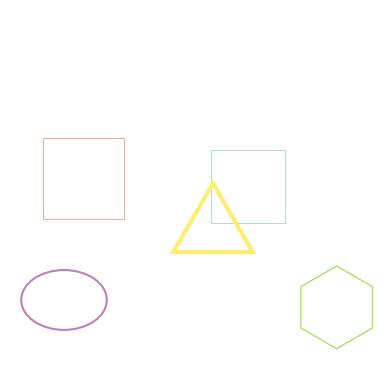[{"shape": "square", "thickness": 0.5, "radius": 0.48, "center": [0.644, 0.516]}, {"shape": "square", "thickness": 0.5, "radius": 0.53, "center": [0.216, 0.537]}, {"shape": "hexagon", "thickness": 1, "radius": 0.54, "center": [0.875, 0.202]}, {"shape": "oval", "thickness": 1.5, "radius": 0.56, "center": [0.166, 0.221]}, {"shape": "triangle", "thickness": 3, "radius": 0.6, "center": [0.553, 0.405]}]